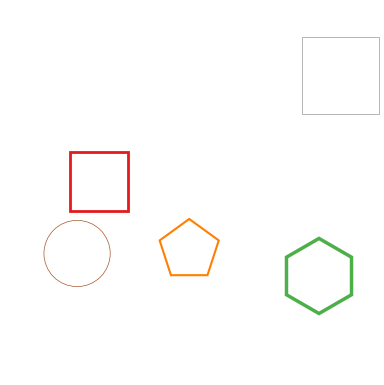[{"shape": "square", "thickness": 2, "radius": 0.38, "center": [0.256, 0.529]}, {"shape": "hexagon", "thickness": 2.5, "radius": 0.49, "center": [0.829, 0.283]}, {"shape": "pentagon", "thickness": 1.5, "radius": 0.4, "center": [0.491, 0.351]}, {"shape": "circle", "thickness": 0.5, "radius": 0.43, "center": [0.2, 0.342]}, {"shape": "square", "thickness": 0.5, "radius": 0.5, "center": [0.884, 0.804]}]